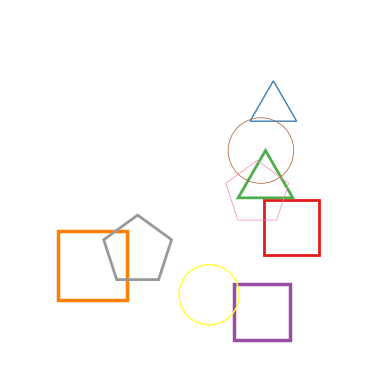[{"shape": "square", "thickness": 2, "radius": 0.36, "center": [0.757, 0.409]}, {"shape": "triangle", "thickness": 1, "radius": 0.35, "center": [0.71, 0.72]}, {"shape": "triangle", "thickness": 2, "radius": 0.41, "center": [0.69, 0.527]}, {"shape": "square", "thickness": 2.5, "radius": 0.36, "center": [0.679, 0.19]}, {"shape": "square", "thickness": 2.5, "radius": 0.45, "center": [0.24, 0.311]}, {"shape": "circle", "thickness": 1, "radius": 0.39, "center": [0.543, 0.234]}, {"shape": "circle", "thickness": 0.5, "radius": 0.43, "center": [0.678, 0.609]}, {"shape": "pentagon", "thickness": 0.5, "radius": 0.43, "center": [0.668, 0.498]}, {"shape": "pentagon", "thickness": 2, "radius": 0.46, "center": [0.358, 0.349]}]